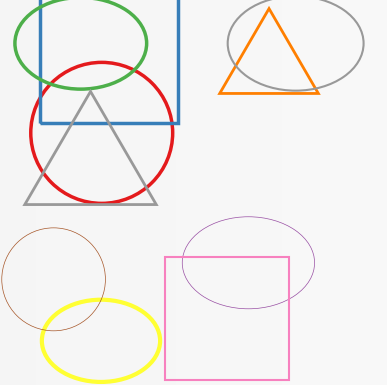[{"shape": "circle", "thickness": 2.5, "radius": 0.92, "center": [0.263, 0.655]}, {"shape": "square", "thickness": 2.5, "radius": 0.89, "center": [0.281, 0.858]}, {"shape": "oval", "thickness": 2.5, "radius": 0.85, "center": [0.208, 0.888]}, {"shape": "oval", "thickness": 0.5, "radius": 0.85, "center": [0.641, 0.317]}, {"shape": "triangle", "thickness": 2, "radius": 0.73, "center": [0.694, 0.831]}, {"shape": "oval", "thickness": 3, "radius": 0.76, "center": [0.261, 0.115]}, {"shape": "circle", "thickness": 0.5, "radius": 0.67, "center": [0.138, 0.274]}, {"shape": "square", "thickness": 1.5, "radius": 0.8, "center": [0.585, 0.173]}, {"shape": "oval", "thickness": 1.5, "radius": 0.88, "center": [0.763, 0.887]}, {"shape": "triangle", "thickness": 2, "radius": 0.98, "center": [0.234, 0.567]}]